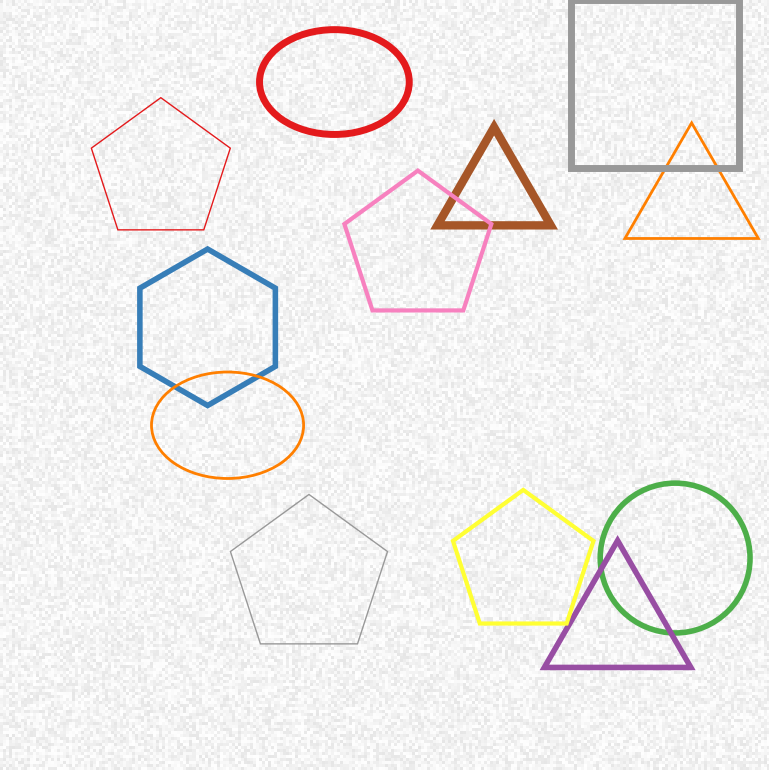[{"shape": "pentagon", "thickness": 0.5, "radius": 0.47, "center": [0.209, 0.778]}, {"shape": "oval", "thickness": 2.5, "radius": 0.49, "center": [0.434, 0.893]}, {"shape": "hexagon", "thickness": 2, "radius": 0.51, "center": [0.27, 0.575]}, {"shape": "circle", "thickness": 2, "radius": 0.49, "center": [0.877, 0.275]}, {"shape": "triangle", "thickness": 2, "radius": 0.55, "center": [0.802, 0.188]}, {"shape": "oval", "thickness": 1, "radius": 0.49, "center": [0.296, 0.448]}, {"shape": "triangle", "thickness": 1, "radius": 0.5, "center": [0.898, 0.74]}, {"shape": "pentagon", "thickness": 1.5, "radius": 0.48, "center": [0.68, 0.268]}, {"shape": "triangle", "thickness": 3, "radius": 0.42, "center": [0.642, 0.75]}, {"shape": "pentagon", "thickness": 1.5, "radius": 0.5, "center": [0.543, 0.678]}, {"shape": "pentagon", "thickness": 0.5, "radius": 0.54, "center": [0.401, 0.251]}, {"shape": "square", "thickness": 2.5, "radius": 0.55, "center": [0.851, 0.891]}]